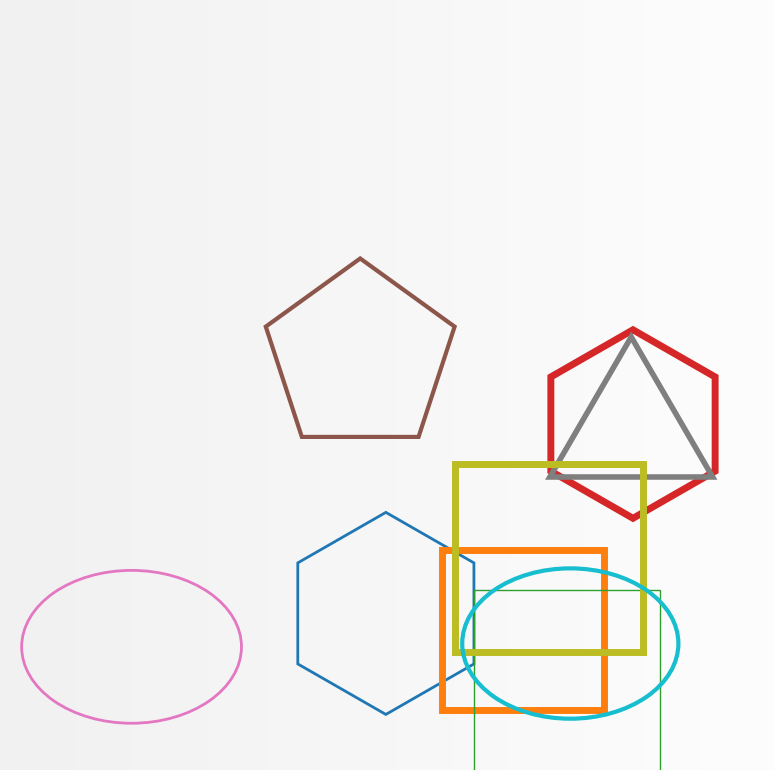[{"shape": "hexagon", "thickness": 1, "radius": 0.66, "center": [0.498, 0.203]}, {"shape": "square", "thickness": 2.5, "radius": 0.52, "center": [0.675, 0.182]}, {"shape": "square", "thickness": 0.5, "radius": 0.6, "center": [0.732, 0.114]}, {"shape": "hexagon", "thickness": 2.5, "radius": 0.61, "center": [0.817, 0.449]}, {"shape": "pentagon", "thickness": 1.5, "radius": 0.64, "center": [0.465, 0.536]}, {"shape": "oval", "thickness": 1, "radius": 0.71, "center": [0.17, 0.16]}, {"shape": "triangle", "thickness": 2, "radius": 0.61, "center": [0.814, 0.441]}, {"shape": "square", "thickness": 2.5, "radius": 0.61, "center": [0.709, 0.275]}, {"shape": "oval", "thickness": 1.5, "radius": 0.7, "center": [0.736, 0.164]}]